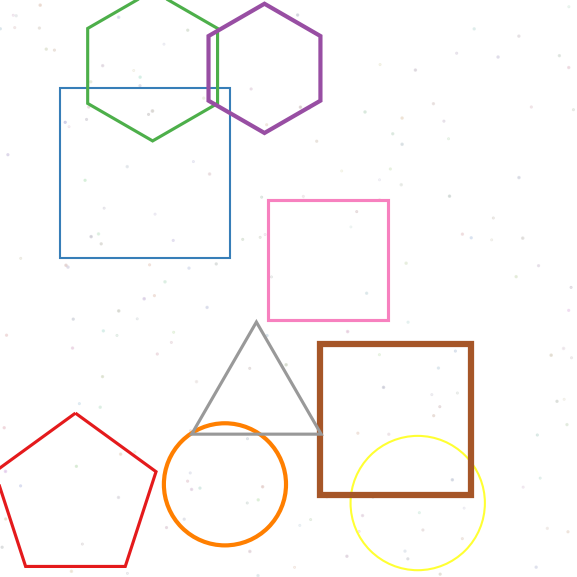[{"shape": "pentagon", "thickness": 1.5, "radius": 0.73, "center": [0.131, 0.137]}, {"shape": "square", "thickness": 1, "radius": 0.74, "center": [0.251, 0.699]}, {"shape": "hexagon", "thickness": 1.5, "radius": 0.65, "center": [0.264, 0.885]}, {"shape": "hexagon", "thickness": 2, "radius": 0.56, "center": [0.458, 0.881]}, {"shape": "circle", "thickness": 2, "radius": 0.53, "center": [0.39, 0.16]}, {"shape": "circle", "thickness": 1, "radius": 0.58, "center": [0.723, 0.128]}, {"shape": "square", "thickness": 3, "radius": 0.65, "center": [0.684, 0.272]}, {"shape": "square", "thickness": 1.5, "radius": 0.52, "center": [0.568, 0.548]}, {"shape": "triangle", "thickness": 1.5, "radius": 0.65, "center": [0.444, 0.312]}]